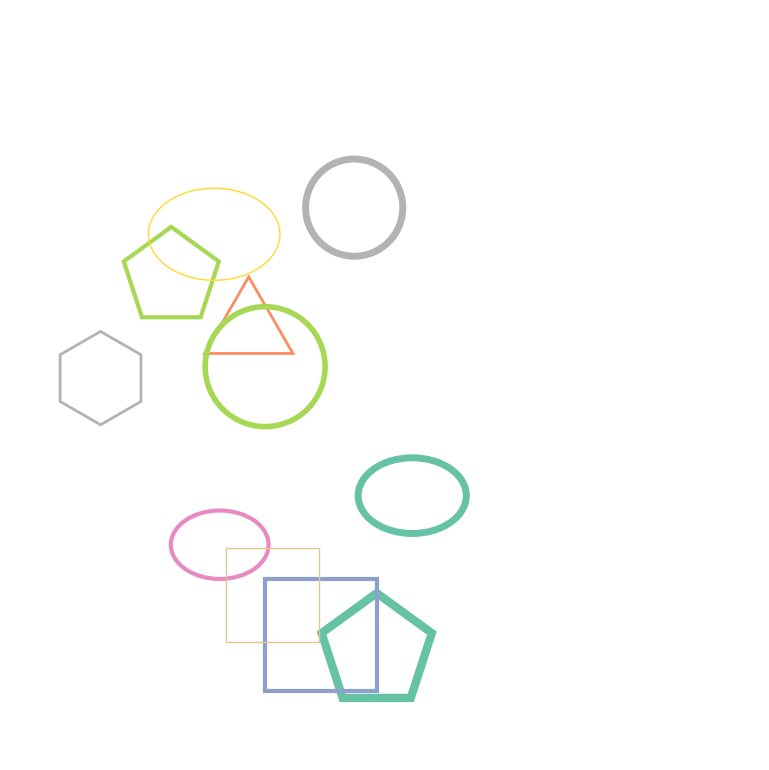[{"shape": "pentagon", "thickness": 3, "radius": 0.38, "center": [0.489, 0.155]}, {"shape": "oval", "thickness": 2.5, "radius": 0.35, "center": [0.535, 0.356]}, {"shape": "triangle", "thickness": 1, "radius": 0.33, "center": [0.323, 0.574]}, {"shape": "square", "thickness": 1.5, "radius": 0.36, "center": [0.416, 0.175]}, {"shape": "oval", "thickness": 1.5, "radius": 0.32, "center": [0.285, 0.293]}, {"shape": "circle", "thickness": 2, "radius": 0.39, "center": [0.344, 0.524]}, {"shape": "pentagon", "thickness": 1.5, "radius": 0.32, "center": [0.222, 0.64]}, {"shape": "oval", "thickness": 0.5, "radius": 0.43, "center": [0.278, 0.696]}, {"shape": "square", "thickness": 0.5, "radius": 0.3, "center": [0.354, 0.227]}, {"shape": "hexagon", "thickness": 1, "radius": 0.3, "center": [0.131, 0.509]}, {"shape": "circle", "thickness": 2.5, "radius": 0.32, "center": [0.46, 0.73]}]